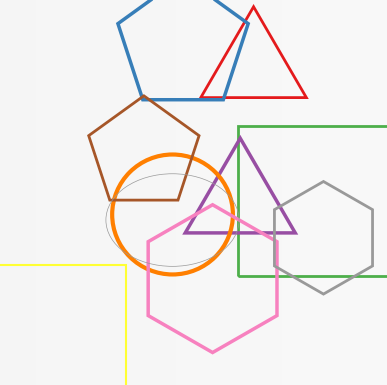[{"shape": "triangle", "thickness": 2, "radius": 0.79, "center": [0.654, 0.825]}, {"shape": "pentagon", "thickness": 2.5, "radius": 0.88, "center": [0.472, 0.884]}, {"shape": "square", "thickness": 2, "radius": 0.97, "center": [0.809, 0.479]}, {"shape": "triangle", "thickness": 2.5, "radius": 0.82, "center": [0.62, 0.477]}, {"shape": "circle", "thickness": 3, "radius": 0.78, "center": [0.445, 0.443]}, {"shape": "square", "thickness": 1.5, "radius": 0.93, "center": [0.137, 0.126]}, {"shape": "pentagon", "thickness": 2, "radius": 0.75, "center": [0.371, 0.601]}, {"shape": "hexagon", "thickness": 2.5, "radius": 0.96, "center": [0.549, 0.276]}, {"shape": "hexagon", "thickness": 2, "radius": 0.73, "center": [0.835, 0.382]}, {"shape": "oval", "thickness": 0.5, "radius": 0.86, "center": [0.445, 0.428]}]